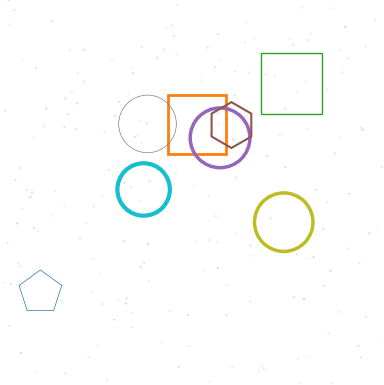[{"shape": "pentagon", "thickness": 0.5, "radius": 0.29, "center": [0.105, 0.241]}, {"shape": "square", "thickness": 2, "radius": 0.38, "center": [0.512, 0.677]}, {"shape": "square", "thickness": 1, "radius": 0.4, "center": [0.756, 0.782]}, {"shape": "circle", "thickness": 2.5, "radius": 0.39, "center": [0.572, 0.642]}, {"shape": "hexagon", "thickness": 1.5, "radius": 0.3, "center": [0.601, 0.675]}, {"shape": "circle", "thickness": 0.5, "radius": 0.37, "center": [0.383, 0.678]}, {"shape": "circle", "thickness": 2.5, "radius": 0.38, "center": [0.737, 0.423]}, {"shape": "circle", "thickness": 3, "radius": 0.34, "center": [0.373, 0.508]}]